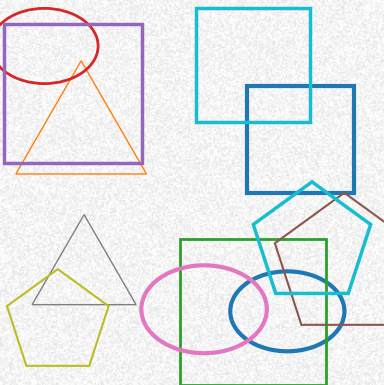[{"shape": "oval", "thickness": 3, "radius": 0.74, "center": [0.746, 0.191]}, {"shape": "square", "thickness": 3, "radius": 0.69, "center": [0.781, 0.637]}, {"shape": "triangle", "thickness": 1, "radius": 0.98, "center": [0.211, 0.646]}, {"shape": "square", "thickness": 2, "radius": 0.95, "center": [0.657, 0.19]}, {"shape": "oval", "thickness": 2, "radius": 0.7, "center": [0.115, 0.881]}, {"shape": "square", "thickness": 2.5, "radius": 0.9, "center": [0.189, 0.757]}, {"shape": "pentagon", "thickness": 1.5, "radius": 0.95, "center": [0.894, 0.31]}, {"shape": "oval", "thickness": 3, "radius": 0.82, "center": [0.53, 0.197]}, {"shape": "triangle", "thickness": 1, "radius": 0.78, "center": [0.218, 0.287]}, {"shape": "pentagon", "thickness": 1.5, "radius": 0.69, "center": [0.15, 0.162]}, {"shape": "pentagon", "thickness": 2.5, "radius": 0.8, "center": [0.81, 0.367]}, {"shape": "square", "thickness": 2.5, "radius": 0.74, "center": [0.657, 0.831]}]